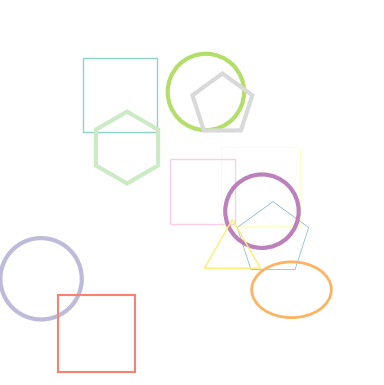[{"shape": "square", "thickness": 1, "radius": 0.48, "center": [0.313, 0.754]}, {"shape": "square", "thickness": 0.5, "radius": 0.51, "center": [0.678, 0.515]}, {"shape": "circle", "thickness": 3, "radius": 0.53, "center": [0.107, 0.276]}, {"shape": "square", "thickness": 1.5, "radius": 0.5, "center": [0.25, 0.134]}, {"shape": "pentagon", "thickness": 0.5, "radius": 0.49, "center": [0.709, 0.379]}, {"shape": "oval", "thickness": 2, "radius": 0.52, "center": [0.757, 0.247]}, {"shape": "circle", "thickness": 3, "radius": 0.5, "center": [0.535, 0.761]}, {"shape": "square", "thickness": 1, "radius": 0.42, "center": [0.526, 0.503]}, {"shape": "pentagon", "thickness": 3, "radius": 0.41, "center": [0.578, 0.727]}, {"shape": "circle", "thickness": 3, "radius": 0.48, "center": [0.68, 0.451]}, {"shape": "hexagon", "thickness": 3, "radius": 0.47, "center": [0.33, 0.617]}, {"shape": "triangle", "thickness": 1, "radius": 0.42, "center": [0.604, 0.345]}]